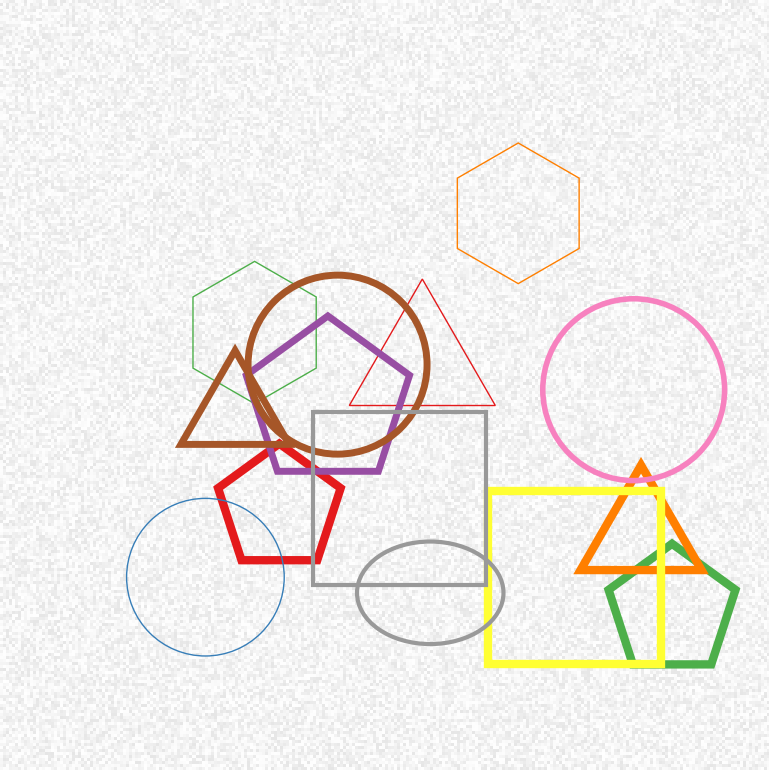[{"shape": "pentagon", "thickness": 3, "radius": 0.42, "center": [0.363, 0.34]}, {"shape": "triangle", "thickness": 0.5, "radius": 0.55, "center": [0.548, 0.528]}, {"shape": "circle", "thickness": 0.5, "radius": 0.51, "center": [0.267, 0.25]}, {"shape": "pentagon", "thickness": 3, "radius": 0.43, "center": [0.873, 0.207]}, {"shape": "hexagon", "thickness": 0.5, "radius": 0.46, "center": [0.331, 0.568]}, {"shape": "pentagon", "thickness": 2.5, "radius": 0.56, "center": [0.426, 0.478]}, {"shape": "hexagon", "thickness": 0.5, "radius": 0.46, "center": [0.673, 0.723]}, {"shape": "triangle", "thickness": 3, "radius": 0.45, "center": [0.833, 0.305]}, {"shape": "square", "thickness": 3, "radius": 0.56, "center": [0.746, 0.25]}, {"shape": "triangle", "thickness": 2.5, "radius": 0.41, "center": [0.305, 0.463]}, {"shape": "circle", "thickness": 2.5, "radius": 0.58, "center": [0.438, 0.526]}, {"shape": "circle", "thickness": 2, "radius": 0.59, "center": [0.823, 0.494]}, {"shape": "square", "thickness": 1.5, "radius": 0.56, "center": [0.519, 0.352]}, {"shape": "oval", "thickness": 1.5, "radius": 0.48, "center": [0.559, 0.23]}]